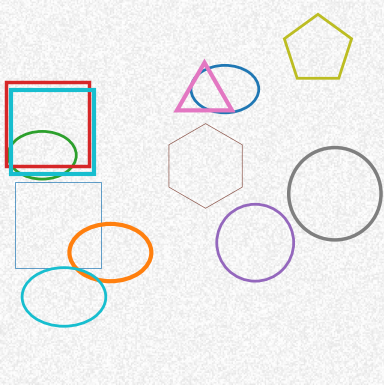[{"shape": "square", "thickness": 0.5, "radius": 0.56, "center": [0.151, 0.415]}, {"shape": "oval", "thickness": 2, "radius": 0.44, "center": [0.584, 0.769]}, {"shape": "oval", "thickness": 3, "radius": 0.53, "center": [0.287, 0.344]}, {"shape": "oval", "thickness": 2, "radius": 0.44, "center": [0.11, 0.597]}, {"shape": "square", "thickness": 2.5, "radius": 0.54, "center": [0.123, 0.677]}, {"shape": "circle", "thickness": 2, "radius": 0.5, "center": [0.663, 0.37]}, {"shape": "hexagon", "thickness": 0.5, "radius": 0.55, "center": [0.534, 0.569]}, {"shape": "triangle", "thickness": 3, "radius": 0.41, "center": [0.531, 0.755]}, {"shape": "circle", "thickness": 2.5, "radius": 0.6, "center": [0.87, 0.497]}, {"shape": "pentagon", "thickness": 2, "radius": 0.46, "center": [0.826, 0.871]}, {"shape": "square", "thickness": 3, "radius": 0.54, "center": [0.137, 0.657]}, {"shape": "oval", "thickness": 2, "radius": 0.54, "center": [0.166, 0.229]}]